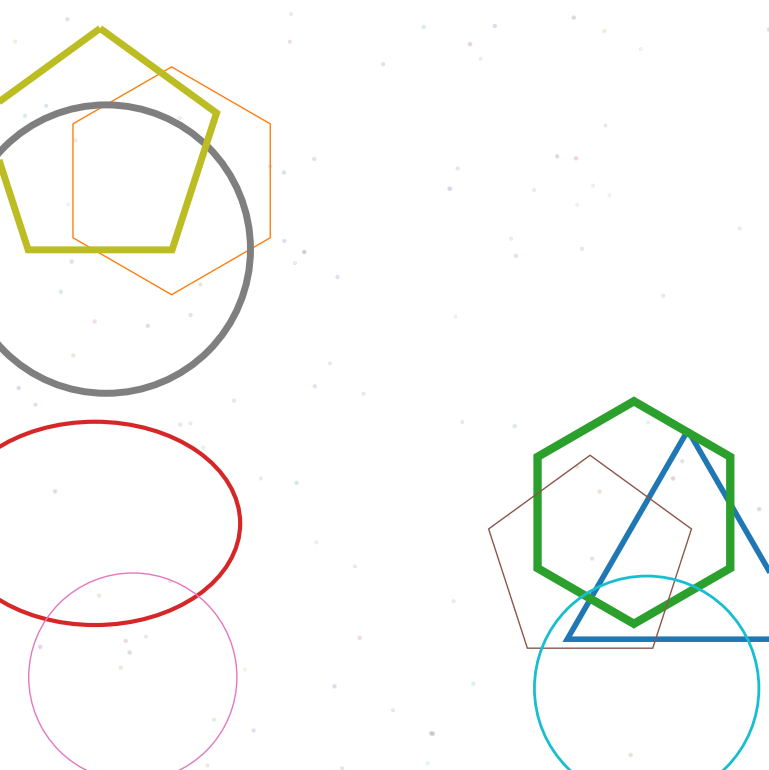[{"shape": "triangle", "thickness": 2, "radius": 0.9, "center": [0.893, 0.26]}, {"shape": "hexagon", "thickness": 0.5, "radius": 0.74, "center": [0.223, 0.765]}, {"shape": "hexagon", "thickness": 3, "radius": 0.72, "center": [0.823, 0.334]}, {"shape": "oval", "thickness": 1.5, "radius": 0.94, "center": [0.123, 0.32]}, {"shape": "pentagon", "thickness": 0.5, "radius": 0.69, "center": [0.766, 0.27]}, {"shape": "circle", "thickness": 0.5, "radius": 0.68, "center": [0.172, 0.121]}, {"shape": "circle", "thickness": 2.5, "radius": 0.94, "center": [0.138, 0.677]}, {"shape": "pentagon", "thickness": 2.5, "radius": 0.79, "center": [0.13, 0.804]}, {"shape": "circle", "thickness": 1, "radius": 0.73, "center": [0.84, 0.106]}]